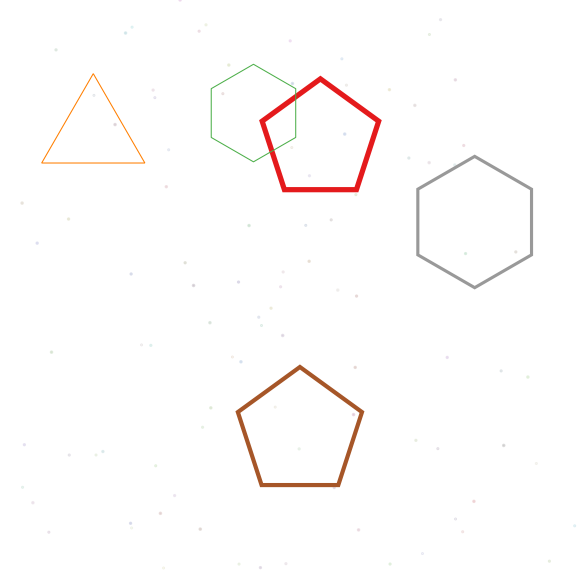[{"shape": "pentagon", "thickness": 2.5, "radius": 0.53, "center": [0.555, 0.757]}, {"shape": "hexagon", "thickness": 0.5, "radius": 0.42, "center": [0.439, 0.803]}, {"shape": "triangle", "thickness": 0.5, "radius": 0.52, "center": [0.162, 0.768]}, {"shape": "pentagon", "thickness": 2, "radius": 0.57, "center": [0.519, 0.251]}, {"shape": "hexagon", "thickness": 1.5, "radius": 0.57, "center": [0.822, 0.615]}]